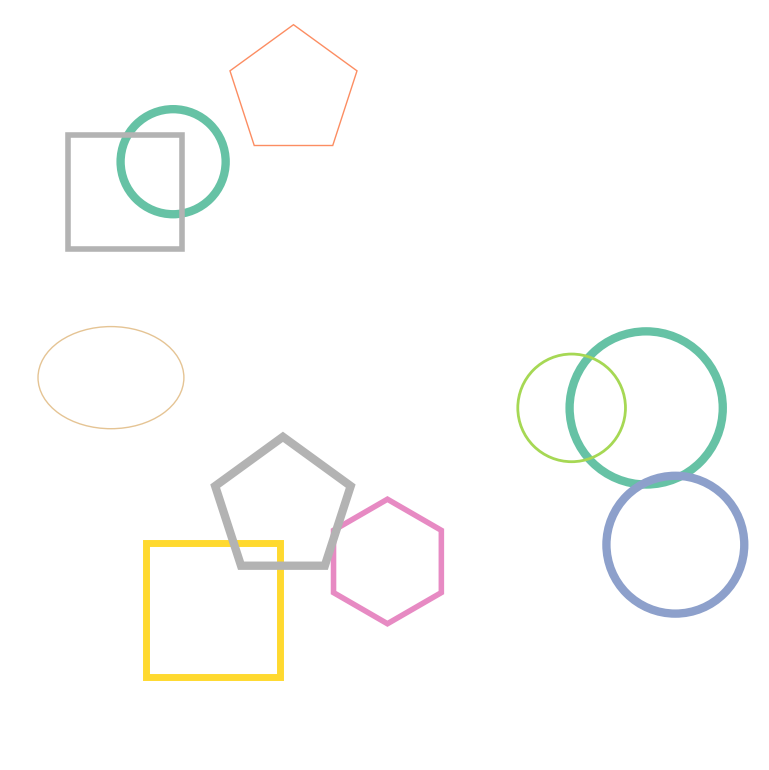[{"shape": "circle", "thickness": 3, "radius": 0.5, "center": [0.839, 0.47]}, {"shape": "circle", "thickness": 3, "radius": 0.34, "center": [0.225, 0.79]}, {"shape": "pentagon", "thickness": 0.5, "radius": 0.43, "center": [0.381, 0.881]}, {"shape": "circle", "thickness": 3, "radius": 0.45, "center": [0.877, 0.293]}, {"shape": "hexagon", "thickness": 2, "radius": 0.4, "center": [0.503, 0.271]}, {"shape": "circle", "thickness": 1, "radius": 0.35, "center": [0.742, 0.47]}, {"shape": "square", "thickness": 2.5, "radius": 0.43, "center": [0.276, 0.208]}, {"shape": "oval", "thickness": 0.5, "radius": 0.47, "center": [0.144, 0.51]}, {"shape": "pentagon", "thickness": 3, "radius": 0.46, "center": [0.367, 0.34]}, {"shape": "square", "thickness": 2, "radius": 0.37, "center": [0.162, 0.751]}]